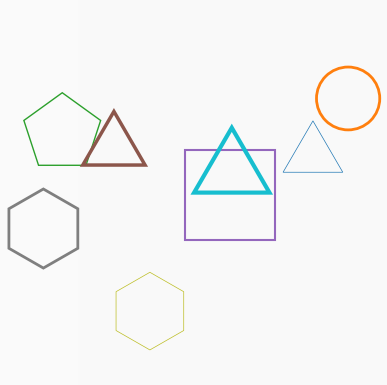[{"shape": "triangle", "thickness": 0.5, "radius": 0.44, "center": [0.808, 0.597]}, {"shape": "circle", "thickness": 2, "radius": 0.41, "center": [0.898, 0.744]}, {"shape": "pentagon", "thickness": 1, "radius": 0.52, "center": [0.161, 0.655]}, {"shape": "square", "thickness": 1.5, "radius": 0.58, "center": [0.593, 0.494]}, {"shape": "triangle", "thickness": 2.5, "radius": 0.46, "center": [0.294, 0.618]}, {"shape": "hexagon", "thickness": 2, "radius": 0.51, "center": [0.112, 0.406]}, {"shape": "hexagon", "thickness": 0.5, "radius": 0.5, "center": [0.387, 0.192]}, {"shape": "triangle", "thickness": 3, "radius": 0.56, "center": [0.598, 0.556]}]